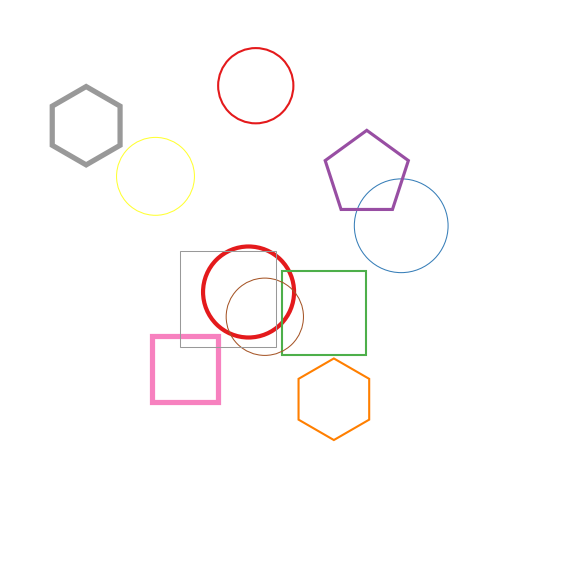[{"shape": "circle", "thickness": 2, "radius": 0.39, "center": [0.43, 0.494]}, {"shape": "circle", "thickness": 1, "radius": 0.33, "center": [0.443, 0.851]}, {"shape": "circle", "thickness": 0.5, "radius": 0.41, "center": [0.695, 0.608]}, {"shape": "square", "thickness": 1, "radius": 0.36, "center": [0.561, 0.456]}, {"shape": "pentagon", "thickness": 1.5, "radius": 0.38, "center": [0.635, 0.698]}, {"shape": "hexagon", "thickness": 1, "radius": 0.35, "center": [0.578, 0.308]}, {"shape": "circle", "thickness": 0.5, "radius": 0.34, "center": [0.269, 0.694]}, {"shape": "circle", "thickness": 0.5, "radius": 0.33, "center": [0.459, 0.451]}, {"shape": "square", "thickness": 2.5, "radius": 0.29, "center": [0.32, 0.36]}, {"shape": "hexagon", "thickness": 2.5, "radius": 0.34, "center": [0.149, 0.781]}, {"shape": "square", "thickness": 0.5, "radius": 0.42, "center": [0.394, 0.481]}]